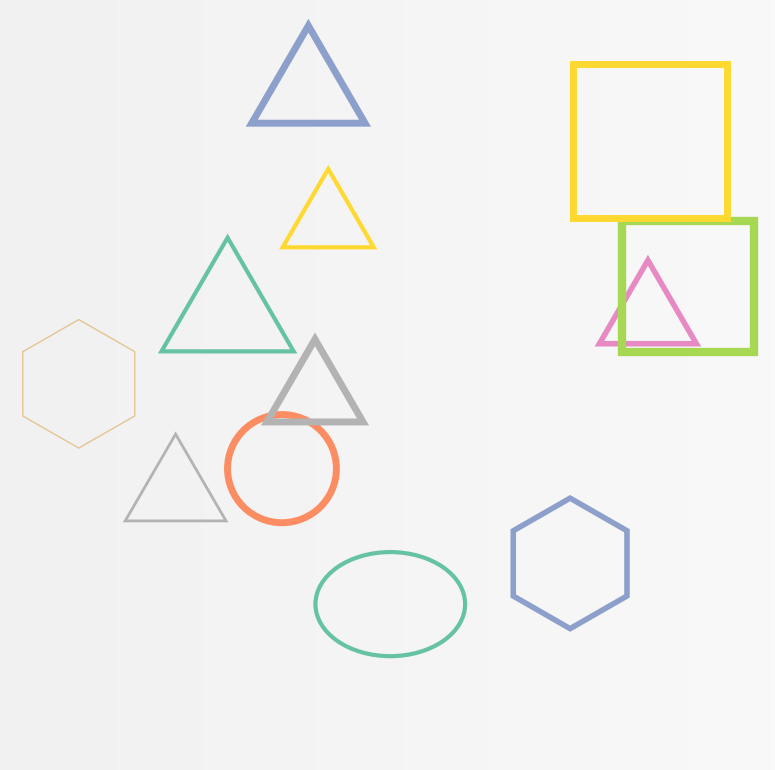[{"shape": "oval", "thickness": 1.5, "radius": 0.48, "center": [0.504, 0.215]}, {"shape": "triangle", "thickness": 1.5, "radius": 0.49, "center": [0.294, 0.593]}, {"shape": "circle", "thickness": 2.5, "radius": 0.35, "center": [0.364, 0.391]}, {"shape": "triangle", "thickness": 2.5, "radius": 0.42, "center": [0.398, 0.882]}, {"shape": "hexagon", "thickness": 2, "radius": 0.42, "center": [0.736, 0.268]}, {"shape": "triangle", "thickness": 2, "radius": 0.36, "center": [0.836, 0.59]}, {"shape": "square", "thickness": 3, "radius": 0.43, "center": [0.888, 0.628]}, {"shape": "triangle", "thickness": 1.5, "radius": 0.34, "center": [0.424, 0.713]}, {"shape": "square", "thickness": 2.5, "radius": 0.5, "center": [0.839, 0.817]}, {"shape": "hexagon", "thickness": 0.5, "radius": 0.42, "center": [0.102, 0.502]}, {"shape": "triangle", "thickness": 1, "radius": 0.38, "center": [0.227, 0.361]}, {"shape": "triangle", "thickness": 2.5, "radius": 0.36, "center": [0.406, 0.488]}]